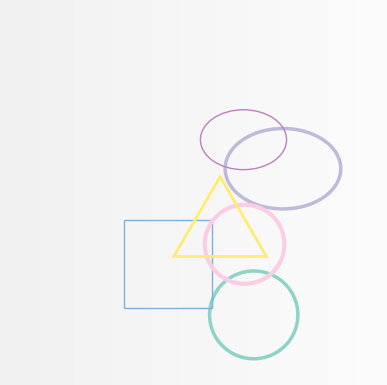[{"shape": "circle", "thickness": 2.5, "radius": 0.57, "center": [0.655, 0.182]}, {"shape": "oval", "thickness": 2.5, "radius": 0.75, "center": [0.73, 0.562]}, {"shape": "square", "thickness": 1, "radius": 0.57, "center": [0.435, 0.314]}, {"shape": "circle", "thickness": 3, "radius": 0.51, "center": [0.631, 0.365]}, {"shape": "oval", "thickness": 1, "radius": 0.56, "center": [0.628, 0.637]}, {"shape": "triangle", "thickness": 2, "radius": 0.69, "center": [0.568, 0.403]}]